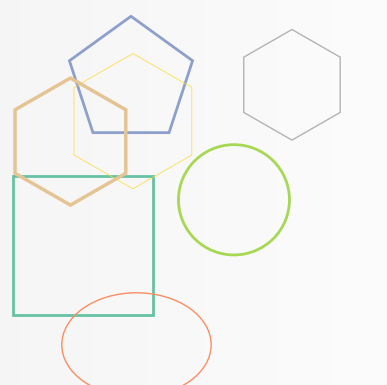[{"shape": "square", "thickness": 2, "radius": 0.9, "center": [0.214, 0.362]}, {"shape": "oval", "thickness": 1, "radius": 0.96, "center": [0.352, 0.105]}, {"shape": "pentagon", "thickness": 2, "radius": 0.84, "center": [0.338, 0.791]}, {"shape": "circle", "thickness": 2, "radius": 0.72, "center": [0.604, 0.481]}, {"shape": "hexagon", "thickness": 0.5, "radius": 0.88, "center": [0.343, 0.685]}, {"shape": "hexagon", "thickness": 2.5, "radius": 0.83, "center": [0.182, 0.632]}, {"shape": "hexagon", "thickness": 1, "radius": 0.72, "center": [0.753, 0.78]}]